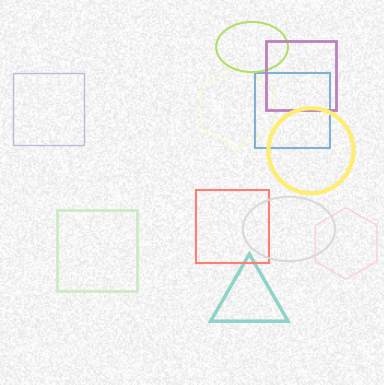[{"shape": "triangle", "thickness": 2.5, "radius": 0.58, "center": [0.648, 0.224]}, {"shape": "hexagon", "thickness": 0.5, "radius": 0.54, "center": [0.617, 0.722]}, {"shape": "square", "thickness": 1, "radius": 0.46, "center": [0.126, 0.716]}, {"shape": "square", "thickness": 1.5, "radius": 0.47, "center": [0.604, 0.412]}, {"shape": "square", "thickness": 1.5, "radius": 0.49, "center": [0.761, 0.713]}, {"shape": "oval", "thickness": 1.5, "radius": 0.47, "center": [0.655, 0.878]}, {"shape": "hexagon", "thickness": 1, "radius": 0.46, "center": [0.899, 0.368]}, {"shape": "oval", "thickness": 1.5, "radius": 0.6, "center": [0.751, 0.405]}, {"shape": "square", "thickness": 2, "radius": 0.45, "center": [0.782, 0.804]}, {"shape": "square", "thickness": 2, "radius": 0.52, "center": [0.252, 0.349]}, {"shape": "circle", "thickness": 3, "radius": 0.55, "center": [0.808, 0.609]}]